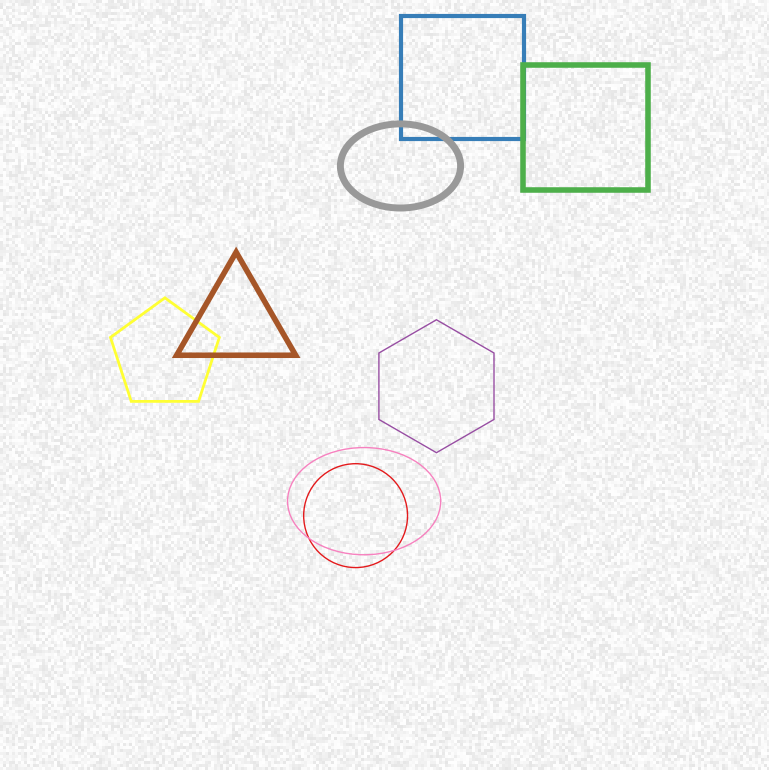[{"shape": "circle", "thickness": 0.5, "radius": 0.34, "center": [0.462, 0.33]}, {"shape": "square", "thickness": 1.5, "radius": 0.4, "center": [0.601, 0.899]}, {"shape": "square", "thickness": 2, "radius": 0.41, "center": [0.761, 0.834]}, {"shape": "hexagon", "thickness": 0.5, "radius": 0.43, "center": [0.567, 0.498]}, {"shape": "pentagon", "thickness": 1, "radius": 0.37, "center": [0.214, 0.539]}, {"shape": "triangle", "thickness": 2, "radius": 0.45, "center": [0.307, 0.583]}, {"shape": "oval", "thickness": 0.5, "radius": 0.5, "center": [0.473, 0.349]}, {"shape": "oval", "thickness": 2.5, "radius": 0.39, "center": [0.52, 0.784]}]